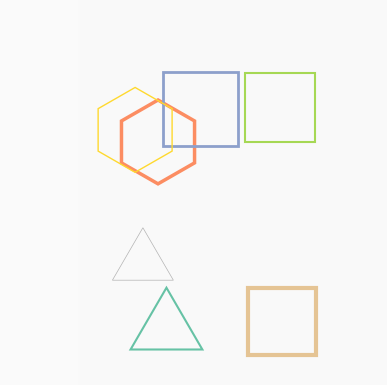[{"shape": "triangle", "thickness": 1.5, "radius": 0.53, "center": [0.43, 0.146]}, {"shape": "hexagon", "thickness": 2.5, "radius": 0.54, "center": [0.408, 0.631]}, {"shape": "square", "thickness": 2, "radius": 0.48, "center": [0.517, 0.716]}, {"shape": "square", "thickness": 1.5, "radius": 0.45, "center": [0.722, 0.721]}, {"shape": "hexagon", "thickness": 1, "radius": 0.55, "center": [0.349, 0.663]}, {"shape": "square", "thickness": 3, "radius": 0.43, "center": [0.728, 0.165]}, {"shape": "triangle", "thickness": 0.5, "radius": 0.45, "center": [0.369, 0.318]}]